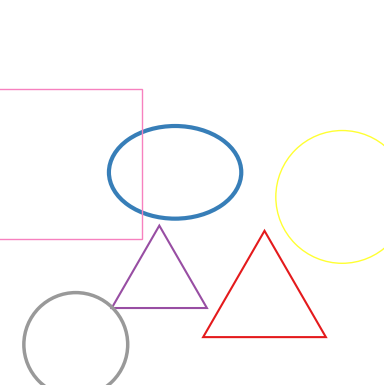[{"shape": "triangle", "thickness": 1.5, "radius": 0.92, "center": [0.687, 0.216]}, {"shape": "oval", "thickness": 3, "radius": 0.86, "center": [0.455, 0.552]}, {"shape": "triangle", "thickness": 1.5, "radius": 0.71, "center": [0.414, 0.271]}, {"shape": "circle", "thickness": 1, "radius": 0.86, "center": [0.889, 0.489]}, {"shape": "square", "thickness": 1, "radius": 0.97, "center": [0.173, 0.573]}, {"shape": "circle", "thickness": 2.5, "radius": 0.67, "center": [0.197, 0.105]}]